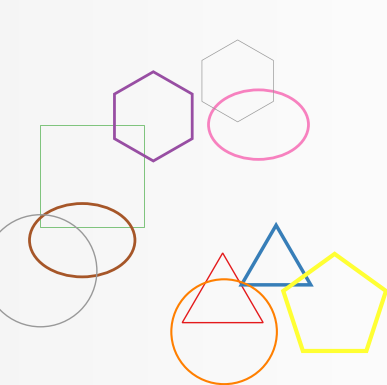[{"shape": "triangle", "thickness": 1, "radius": 0.6, "center": [0.575, 0.222]}, {"shape": "triangle", "thickness": 2.5, "radius": 0.52, "center": [0.713, 0.312]}, {"shape": "square", "thickness": 0.5, "radius": 0.67, "center": [0.237, 0.543]}, {"shape": "hexagon", "thickness": 2, "radius": 0.58, "center": [0.396, 0.698]}, {"shape": "circle", "thickness": 1.5, "radius": 0.68, "center": [0.578, 0.138]}, {"shape": "pentagon", "thickness": 3, "radius": 0.7, "center": [0.864, 0.201]}, {"shape": "oval", "thickness": 2, "radius": 0.68, "center": [0.212, 0.376]}, {"shape": "oval", "thickness": 2, "radius": 0.64, "center": [0.667, 0.676]}, {"shape": "circle", "thickness": 1, "radius": 0.73, "center": [0.104, 0.297]}, {"shape": "hexagon", "thickness": 0.5, "radius": 0.53, "center": [0.613, 0.79]}]